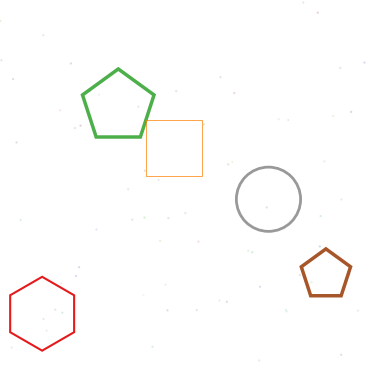[{"shape": "hexagon", "thickness": 1.5, "radius": 0.48, "center": [0.109, 0.185]}, {"shape": "pentagon", "thickness": 2.5, "radius": 0.49, "center": [0.307, 0.723]}, {"shape": "square", "thickness": 0.5, "radius": 0.36, "center": [0.451, 0.616]}, {"shape": "pentagon", "thickness": 2.5, "radius": 0.34, "center": [0.847, 0.286]}, {"shape": "circle", "thickness": 2, "radius": 0.42, "center": [0.697, 0.482]}]